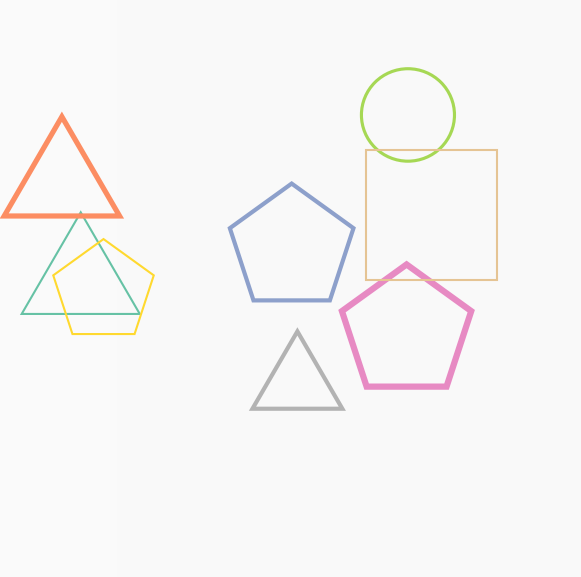[{"shape": "triangle", "thickness": 1, "radius": 0.59, "center": [0.139, 0.514]}, {"shape": "triangle", "thickness": 2.5, "radius": 0.57, "center": [0.106, 0.682]}, {"shape": "pentagon", "thickness": 2, "radius": 0.56, "center": [0.502, 0.569]}, {"shape": "pentagon", "thickness": 3, "radius": 0.58, "center": [0.7, 0.424]}, {"shape": "circle", "thickness": 1.5, "radius": 0.4, "center": [0.702, 0.8]}, {"shape": "pentagon", "thickness": 1, "radius": 0.45, "center": [0.178, 0.494]}, {"shape": "square", "thickness": 1, "radius": 0.56, "center": [0.742, 0.626]}, {"shape": "triangle", "thickness": 2, "radius": 0.45, "center": [0.512, 0.336]}]